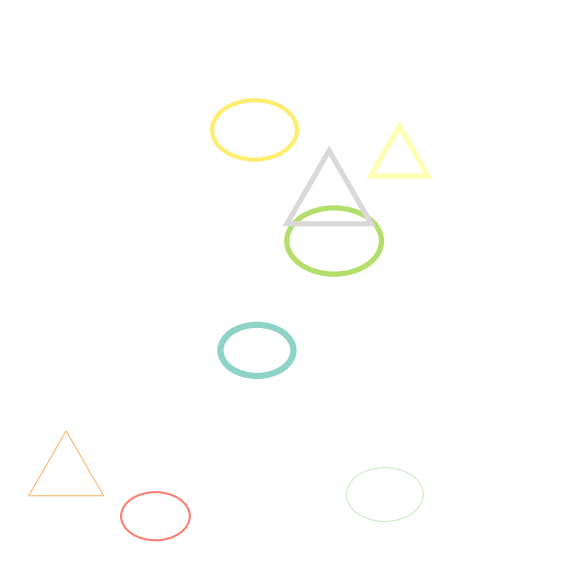[{"shape": "oval", "thickness": 3, "radius": 0.32, "center": [0.445, 0.392]}, {"shape": "triangle", "thickness": 2.5, "radius": 0.29, "center": [0.692, 0.723]}, {"shape": "oval", "thickness": 1, "radius": 0.3, "center": [0.269, 0.105]}, {"shape": "triangle", "thickness": 0.5, "radius": 0.37, "center": [0.115, 0.178]}, {"shape": "oval", "thickness": 2.5, "radius": 0.41, "center": [0.579, 0.582]}, {"shape": "triangle", "thickness": 2.5, "radius": 0.42, "center": [0.57, 0.654]}, {"shape": "oval", "thickness": 0.5, "radius": 0.33, "center": [0.666, 0.143]}, {"shape": "oval", "thickness": 2, "radius": 0.37, "center": [0.441, 0.774]}]